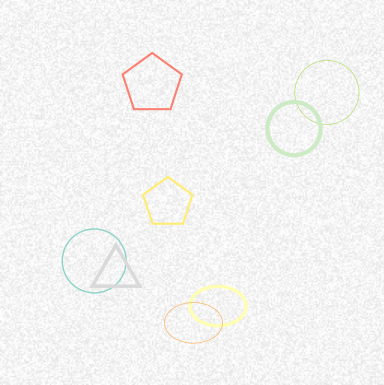[{"shape": "circle", "thickness": 1, "radius": 0.42, "center": [0.245, 0.322]}, {"shape": "oval", "thickness": 2.5, "radius": 0.37, "center": [0.566, 0.205]}, {"shape": "pentagon", "thickness": 1.5, "radius": 0.4, "center": [0.395, 0.782]}, {"shape": "oval", "thickness": 0.5, "radius": 0.38, "center": [0.503, 0.162]}, {"shape": "circle", "thickness": 0.5, "radius": 0.42, "center": [0.849, 0.76]}, {"shape": "triangle", "thickness": 2.5, "radius": 0.36, "center": [0.301, 0.292]}, {"shape": "circle", "thickness": 3, "radius": 0.35, "center": [0.764, 0.666]}, {"shape": "pentagon", "thickness": 1.5, "radius": 0.34, "center": [0.436, 0.473]}]